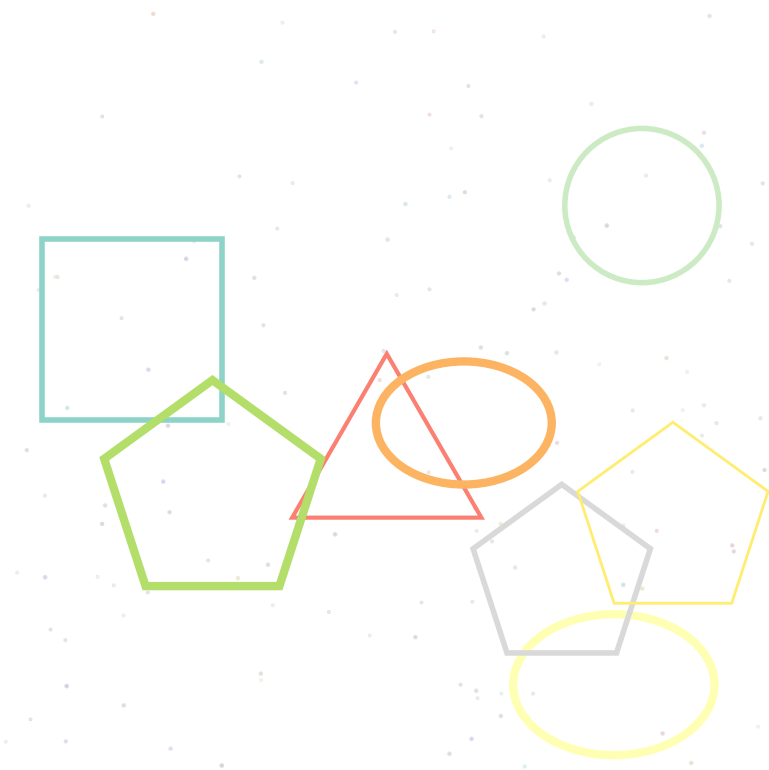[{"shape": "square", "thickness": 2, "radius": 0.59, "center": [0.171, 0.572]}, {"shape": "oval", "thickness": 3, "radius": 0.65, "center": [0.797, 0.111]}, {"shape": "triangle", "thickness": 1.5, "radius": 0.71, "center": [0.502, 0.399]}, {"shape": "oval", "thickness": 3, "radius": 0.57, "center": [0.602, 0.451]}, {"shape": "pentagon", "thickness": 3, "radius": 0.74, "center": [0.276, 0.358]}, {"shape": "pentagon", "thickness": 2, "radius": 0.61, "center": [0.73, 0.25]}, {"shape": "circle", "thickness": 2, "radius": 0.5, "center": [0.834, 0.733]}, {"shape": "pentagon", "thickness": 1, "radius": 0.65, "center": [0.874, 0.322]}]